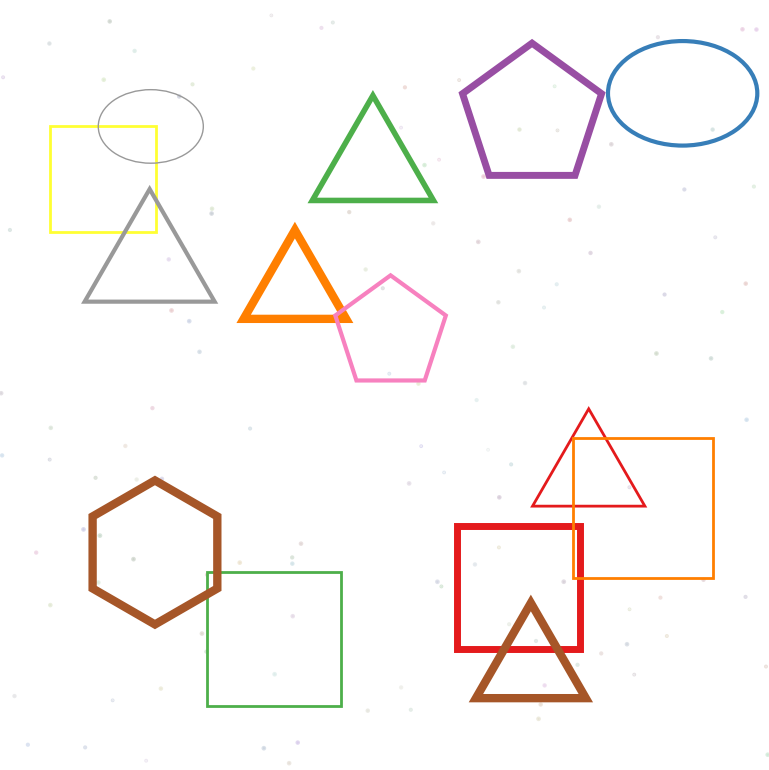[{"shape": "triangle", "thickness": 1, "radius": 0.42, "center": [0.765, 0.385]}, {"shape": "square", "thickness": 2.5, "radius": 0.4, "center": [0.674, 0.237]}, {"shape": "oval", "thickness": 1.5, "radius": 0.48, "center": [0.887, 0.879]}, {"shape": "triangle", "thickness": 2, "radius": 0.45, "center": [0.484, 0.785]}, {"shape": "square", "thickness": 1, "radius": 0.43, "center": [0.356, 0.17]}, {"shape": "pentagon", "thickness": 2.5, "radius": 0.47, "center": [0.691, 0.849]}, {"shape": "square", "thickness": 1, "radius": 0.46, "center": [0.835, 0.34]}, {"shape": "triangle", "thickness": 3, "radius": 0.38, "center": [0.383, 0.624]}, {"shape": "square", "thickness": 1, "radius": 0.34, "center": [0.133, 0.767]}, {"shape": "hexagon", "thickness": 3, "radius": 0.47, "center": [0.201, 0.283]}, {"shape": "triangle", "thickness": 3, "radius": 0.41, "center": [0.689, 0.135]}, {"shape": "pentagon", "thickness": 1.5, "radius": 0.38, "center": [0.507, 0.567]}, {"shape": "oval", "thickness": 0.5, "radius": 0.34, "center": [0.196, 0.836]}, {"shape": "triangle", "thickness": 1.5, "radius": 0.49, "center": [0.194, 0.657]}]